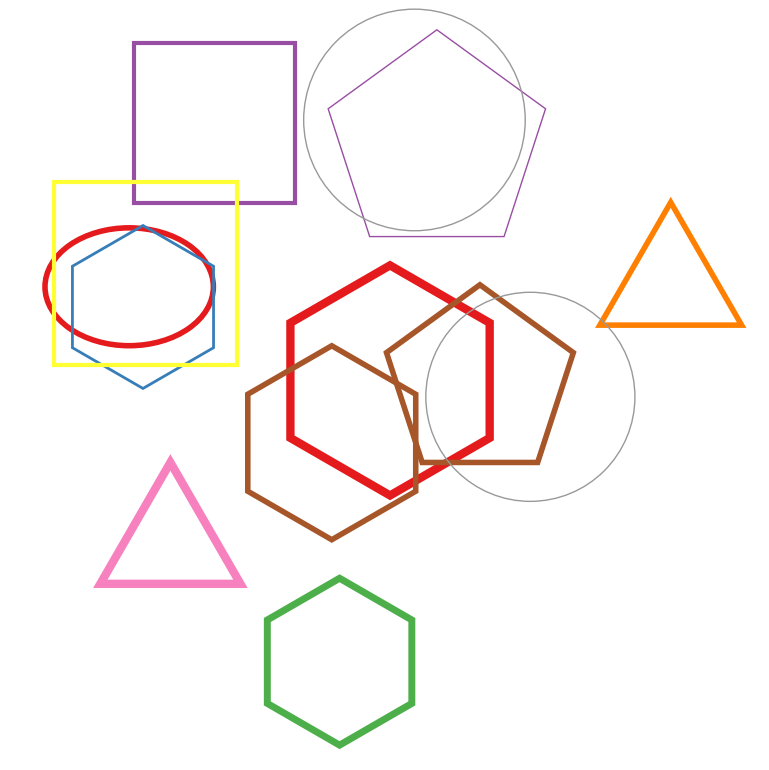[{"shape": "hexagon", "thickness": 3, "radius": 0.75, "center": [0.507, 0.506]}, {"shape": "oval", "thickness": 2, "radius": 0.55, "center": [0.168, 0.628]}, {"shape": "hexagon", "thickness": 1, "radius": 0.53, "center": [0.186, 0.601]}, {"shape": "hexagon", "thickness": 2.5, "radius": 0.54, "center": [0.441, 0.141]}, {"shape": "pentagon", "thickness": 0.5, "radius": 0.74, "center": [0.567, 0.813]}, {"shape": "square", "thickness": 1.5, "radius": 0.52, "center": [0.278, 0.84]}, {"shape": "triangle", "thickness": 2, "radius": 0.53, "center": [0.871, 0.631]}, {"shape": "square", "thickness": 1.5, "radius": 0.59, "center": [0.189, 0.645]}, {"shape": "hexagon", "thickness": 2, "radius": 0.63, "center": [0.431, 0.425]}, {"shape": "pentagon", "thickness": 2, "radius": 0.64, "center": [0.623, 0.503]}, {"shape": "triangle", "thickness": 3, "radius": 0.53, "center": [0.221, 0.294]}, {"shape": "circle", "thickness": 0.5, "radius": 0.68, "center": [0.689, 0.485]}, {"shape": "circle", "thickness": 0.5, "radius": 0.72, "center": [0.538, 0.844]}]